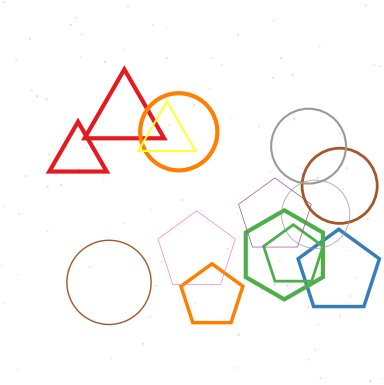[{"shape": "triangle", "thickness": 3, "radius": 0.6, "center": [0.323, 0.7]}, {"shape": "triangle", "thickness": 3, "radius": 0.43, "center": [0.203, 0.598]}, {"shape": "pentagon", "thickness": 2.5, "radius": 0.55, "center": [0.88, 0.294]}, {"shape": "pentagon", "thickness": 2, "radius": 0.41, "center": [0.762, 0.335]}, {"shape": "hexagon", "thickness": 3, "radius": 0.58, "center": [0.739, 0.338]}, {"shape": "pentagon", "thickness": 0.5, "radius": 0.5, "center": [0.714, 0.439]}, {"shape": "pentagon", "thickness": 2.5, "radius": 0.42, "center": [0.55, 0.23]}, {"shape": "circle", "thickness": 3, "radius": 0.5, "center": [0.464, 0.658]}, {"shape": "triangle", "thickness": 1.5, "radius": 0.43, "center": [0.434, 0.651]}, {"shape": "circle", "thickness": 2, "radius": 0.49, "center": [0.882, 0.517]}, {"shape": "circle", "thickness": 1, "radius": 0.55, "center": [0.283, 0.267]}, {"shape": "pentagon", "thickness": 0.5, "radius": 0.53, "center": [0.511, 0.347]}, {"shape": "circle", "thickness": 0.5, "radius": 0.44, "center": [0.82, 0.444]}, {"shape": "circle", "thickness": 1.5, "radius": 0.49, "center": [0.801, 0.62]}]